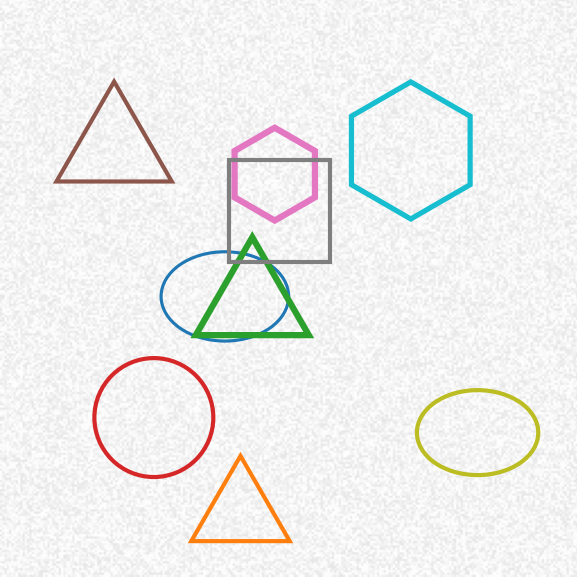[{"shape": "oval", "thickness": 1.5, "radius": 0.55, "center": [0.389, 0.486]}, {"shape": "triangle", "thickness": 2, "radius": 0.49, "center": [0.416, 0.111]}, {"shape": "triangle", "thickness": 3, "radius": 0.56, "center": [0.437, 0.475]}, {"shape": "circle", "thickness": 2, "radius": 0.51, "center": [0.266, 0.276]}, {"shape": "triangle", "thickness": 2, "radius": 0.58, "center": [0.198, 0.743]}, {"shape": "hexagon", "thickness": 3, "radius": 0.4, "center": [0.476, 0.698]}, {"shape": "square", "thickness": 2, "radius": 0.44, "center": [0.484, 0.634]}, {"shape": "oval", "thickness": 2, "radius": 0.53, "center": [0.827, 0.25]}, {"shape": "hexagon", "thickness": 2.5, "radius": 0.59, "center": [0.711, 0.739]}]